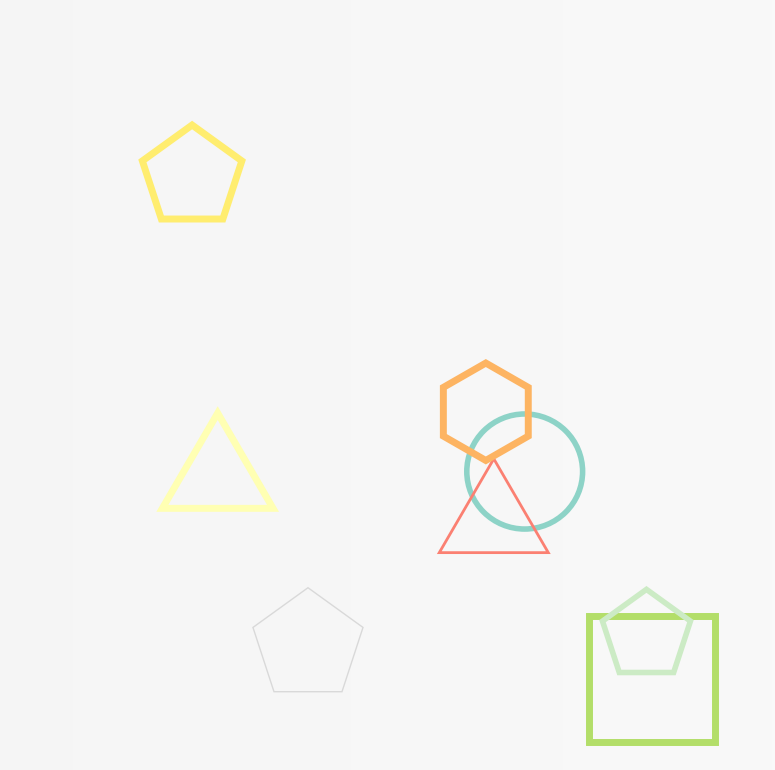[{"shape": "circle", "thickness": 2, "radius": 0.37, "center": [0.677, 0.388]}, {"shape": "triangle", "thickness": 2.5, "radius": 0.41, "center": [0.281, 0.381]}, {"shape": "triangle", "thickness": 1, "radius": 0.41, "center": [0.637, 0.323]}, {"shape": "hexagon", "thickness": 2.5, "radius": 0.32, "center": [0.627, 0.465]}, {"shape": "square", "thickness": 2.5, "radius": 0.41, "center": [0.841, 0.118]}, {"shape": "pentagon", "thickness": 0.5, "radius": 0.37, "center": [0.397, 0.162]}, {"shape": "pentagon", "thickness": 2, "radius": 0.3, "center": [0.834, 0.175]}, {"shape": "pentagon", "thickness": 2.5, "radius": 0.34, "center": [0.248, 0.77]}]